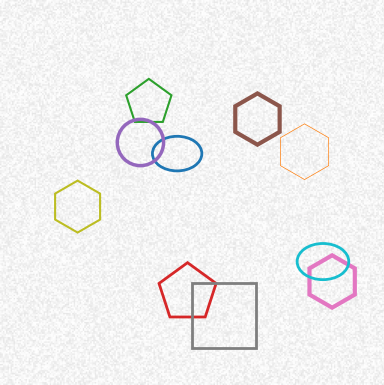[{"shape": "oval", "thickness": 2, "radius": 0.32, "center": [0.46, 0.601]}, {"shape": "hexagon", "thickness": 0.5, "radius": 0.36, "center": [0.791, 0.606]}, {"shape": "pentagon", "thickness": 1.5, "radius": 0.31, "center": [0.387, 0.733]}, {"shape": "pentagon", "thickness": 2, "radius": 0.39, "center": [0.487, 0.24]}, {"shape": "circle", "thickness": 2.5, "radius": 0.3, "center": [0.365, 0.63]}, {"shape": "hexagon", "thickness": 3, "radius": 0.33, "center": [0.669, 0.691]}, {"shape": "hexagon", "thickness": 3, "radius": 0.34, "center": [0.863, 0.269]}, {"shape": "square", "thickness": 2, "radius": 0.42, "center": [0.582, 0.181]}, {"shape": "hexagon", "thickness": 1.5, "radius": 0.34, "center": [0.202, 0.463]}, {"shape": "oval", "thickness": 2, "radius": 0.34, "center": [0.839, 0.321]}]